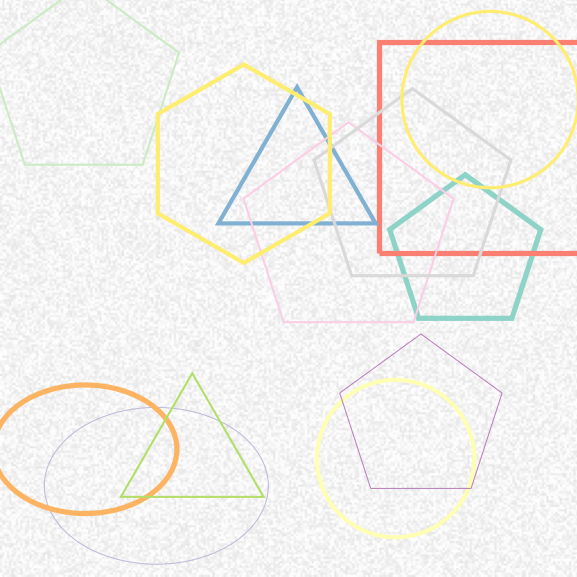[{"shape": "pentagon", "thickness": 2.5, "radius": 0.69, "center": [0.806, 0.559]}, {"shape": "circle", "thickness": 2, "radius": 0.68, "center": [0.685, 0.205]}, {"shape": "oval", "thickness": 0.5, "radius": 0.97, "center": [0.271, 0.158]}, {"shape": "square", "thickness": 2.5, "radius": 0.91, "center": [0.839, 0.744]}, {"shape": "triangle", "thickness": 2, "radius": 0.79, "center": [0.514, 0.691]}, {"shape": "oval", "thickness": 2.5, "radius": 0.8, "center": [0.147, 0.221]}, {"shape": "triangle", "thickness": 1, "radius": 0.71, "center": [0.333, 0.21]}, {"shape": "pentagon", "thickness": 1, "radius": 0.96, "center": [0.604, 0.596]}, {"shape": "pentagon", "thickness": 1.5, "radius": 0.9, "center": [0.714, 0.667]}, {"shape": "pentagon", "thickness": 0.5, "radius": 0.74, "center": [0.729, 0.273]}, {"shape": "pentagon", "thickness": 1, "radius": 0.87, "center": [0.145, 0.854]}, {"shape": "hexagon", "thickness": 2, "radius": 0.86, "center": [0.422, 0.716]}, {"shape": "circle", "thickness": 1.5, "radius": 0.76, "center": [0.849, 0.827]}]